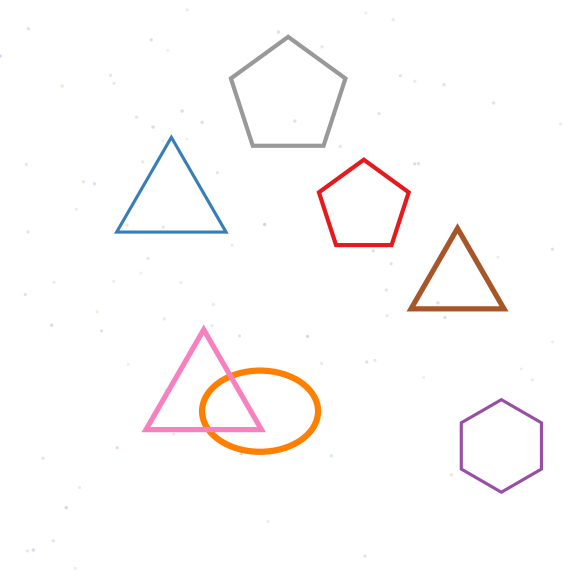[{"shape": "pentagon", "thickness": 2, "radius": 0.41, "center": [0.63, 0.641]}, {"shape": "triangle", "thickness": 1.5, "radius": 0.55, "center": [0.297, 0.652]}, {"shape": "hexagon", "thickness": 1.5, "radius": 0.4, "center": [0.868, 0.227]}, {"shape": "oval", "thickness": 3, "radius": 0.5, "center": [0.45, 0.287]}, {"shape": "triangle", "thickness": 2.5, "radius": 0.46, "center": [0.792, 0.511]}, {"shape": "triangle", "thickness": 2.5, "radius": 0.58, "center": [0.353, 0.313]}, {"shape": "pentagon", "thickness": 2, "radius": 0.52, "center": [0.499, 0.831]}]